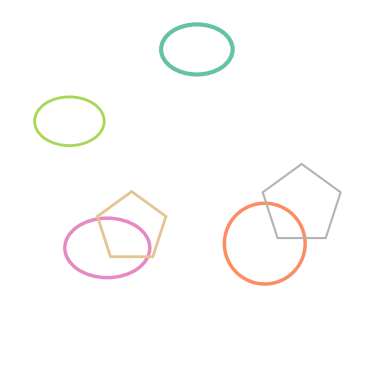[{"shape": "oval", "thickness": 3, "radius": 0.46, "center": [0.511, 0.872]}, {"shape": "circle", "thickness": 2.5, "radius": 0.52, "center": [0.688, 0.367]}, {"shape": "oval", "thickness": 2.5, "radius": 0.55, "center": [0.279, 0.356]}, {"shape": "oval", "thickness": 2, "radius": 0.45, "center": [0.18, 0.685]}, {"shape": "pentagon", "thickness": 2, "radius": 0.47, "center": [0.342, 0.409]}, {"shape": "pentagon", "thickness": 1.5, "radius": 0.53, "center": [0.784, 0.468]}]